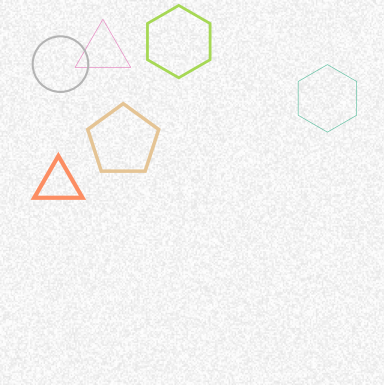[{"shape": "hexagon", "thickness": 0.5, "radius": 0.44, "center": [0.85, 0.744]}, {"shape": "triangle", "thickness": 3, "radius": 0.36, "center": [0.152, 0.523]}, {"shape": "triangle", "thickness": 0.5, "radius": 0.42, "center": [0.267, 0.867]}, {"shape": "hexagon", "thickness": 2, "radius": 0.47, "center": [0.464, 0.892]}, {"shape": "pentagon", "thickness": 2.5, "radius": 0.48, "center": [0.32, 0.634]}, {"shape": "circle", "thickness": 1.5, "radius": 0.36, "center": [0.157, 0.833]}]